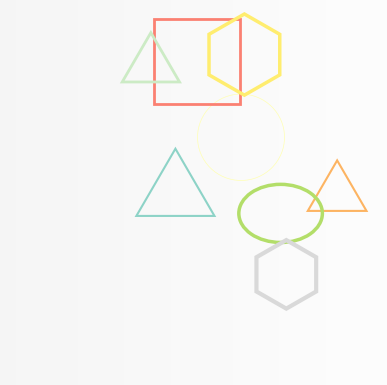[{"shape": "triangle", "thickness": 1.5, "radius": 0.58, "center": [0.453, 0.497]}, {"shape": "circle", "thickness": 0.5, "radius": 0.56, "center": [0.622, 0.643]}, {"shape": "square", "thickness": 2, "radius": 0.55, "center": [0.509, 0.841]}, {"shape": "triangle", "thickness": 1.5, "radius": 0.44, "center": [0.87, 0.496]}, {"shape": "oval", "thickness": 2.5, "radius": 0.54, "center": [0.724, 0.446]}, {"shape": "hexagon", "thickness": 3, "radius": 0.44, "center": [0.739, 0.287]}, {"shape": "triangle", "thickness": 2, "radius": 0.43, "center": [0.389, 0.83]}, {"shape": "hexagon", "thickness": 2.5, "radius": 0.53, "center": [0.631, 0.858]}]